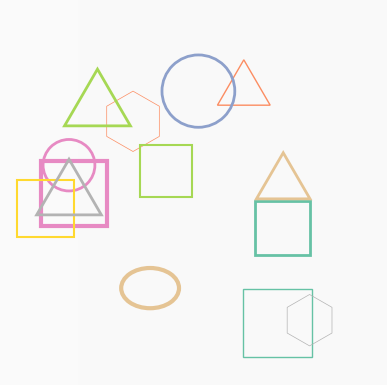[{"shape": "square", "thickness": 2, "radius": 0.35, "center": [0.729, 0.408]}, {"shape": "square", "thickness": 1, "radius": 0.44, "center": [0.717, 0.161]}, {"shape": "triangle", "thickness": 1, "radius": 0.39, "center": [0.629, 0.766]}, {"shape": "hexagon", "thickness": 0.5, "radius": 0.39, "center": [0.343, 0.685]}, {"shape": "circle", "thickness": 2, "radius": 0.47, "center": [0.512, 0.763]}, {"shape": "circle", "thickness": 2, "radius": 0.33, "center": [0.178, 0.571]}, {"shape": "square", "thickness": 3, "radius": 0.42, "center": [0.191, 0.498]}, {"shape": "triangle", "thickness": 2, "radius": 0.49, "center": [0.252, 0.722]}, {"shape": "square", "thickness": 1.5, "radius": 0.33, "center": [0.428, 0.556]}, {"shape": "square", "thickness": 1.5, "radius": 0.37, "center": [0.118, 0.458]}, {"shape": "oval", "thickness": 3, "radius": 0.37, "center": [0.387, 0.252]}, {"shape": "triangle", "thickness": 2, "radius": 0.4, "center": [0.731, 0.523]}, {"shape": "hexagon", "thickness": 0.5, "radius": 0.33, "center": [0.799, 0.168]}, {"shape": "triangle", "thickness": 2, "radius": 0.48, "center": [0.178, 0.49]}]